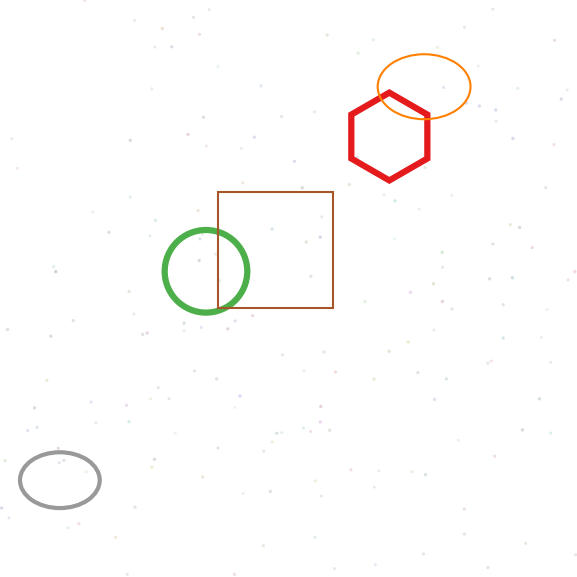[{"shape": "hexagon", "thickness": 3, "radius": 0.38, "center": [0.674, 0.763]}, {"shape": "circle", "thickness": 3, "radius": 0.36, "center": [0.357, 0.529]}, {"shape": "oval", "thickness": 1, "radius": 0.4, "center": [0.734, 0.849]}, {"shape": "square", "thickness": 1, "radius": 0.5, "center": [0.477, 0.566]}, {"shape": "oval", "thickness": 2, "radius": 0.35, "center": [0.104, 0.168]}]